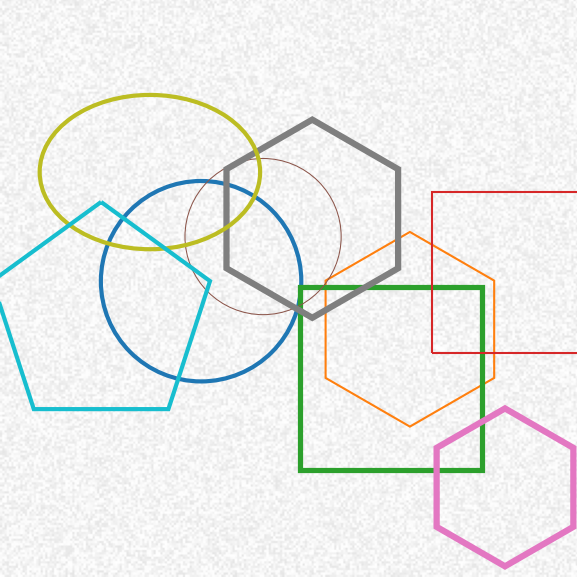[{"shape": "circle", "thickness": 2, "radius": 0.87, "center": [0.348, 0.512]}, {"shape": "hexagon", "thickness": 1, "radius": 0.84, "center": [0.71, 0.429]}, {"shape": "square", "thickness": 2.5, "radius": 0.79, "center": [0.677, 0.344]}, {"shape": "square", "thickness": 1, "radius": 0.7, "center": [0.889, 0.527]}, {"shape": "circle", "thickness": 0.5, "radius": 0.68, "center": [0.456, 0.589]}, {"shape": "hexagon", "thickness": 3, "radius": 0.68, "center": [0.874, 0.155]}, {"shape": "hexagon", "thickness": 3, "radius": 0.86, "center": [0.541, 0.62]}, {"shape": "oval", "thickness": 2, "radius": 0.95, "center": [0.26, 0.701]}, {"shape": "pentagon", "thickness": 2, "radius": 0.99, "center": [0.175, 0.451]}]